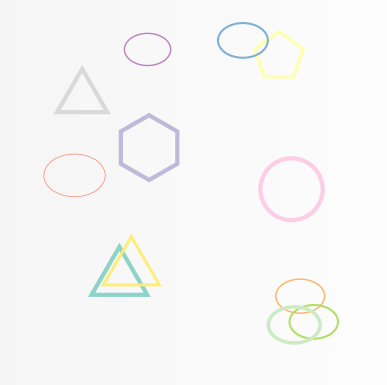[{"shape": "triangle", "thickness": 3, "radius": 0.42, "center": [0.308, 0.276]}, {"shape": "pentagon", "thickness": 2.5, "radius": 0.33, "center": [0.72, 0.853]}, {"shape": "hexagon", "thickness": 3, "radius": 0.42, "center": [0.385, 0.617]}, {"shape": "oval", "thickness": 0.5, "radius": 0.4, "center": [0.192, 0.544]}, {"shape": "oval", "thickness": 1.5, "radius": 0.32, "center": [0.627, 0.895]}, {"shape": "oval", "thickness": 1, "radius": 0.32, "center": [0.775, 0.231]}, {"shape": "oval", "thickness": 1.5, "radius": 0.31, "center": [0.81, 0.164]}, {"shape": "circle", "thickness": 3, "radius": 0.4, "center": [0.752, 0.509]}, {"shape": "triangle", "thickness": 3, "radius": 0.37, "center": [0.212, 0.746]}, {"shape": "oval", "thickness": 1, "radius": 0.3, "center": [0.381, 0.872]}, {"shape": "oval", "thickness": 2.5, "radius": 0.33, "center": [0.759, 0.156]}, {"shape": "triangle", "thickness": 2, "radius": 0.42, "center": [0.339, 0.302]}]